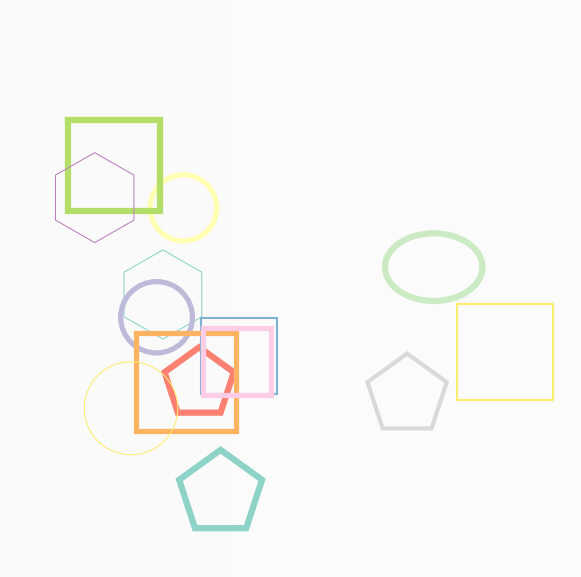[{"shape": "pentagon", "thickness": 3, "radius": 0.37, "center": [0.38, 0.145]}, {"shape": "hexagon", "thickness": 0.5, "radius": 0.39, "center": [0.28, 0.489]}, {"shape": "circle", "thickness": 2.5, "radius": 0.29, "center": [0.316, 0.639]}, {"shape": "circle", "thickness": 2.5, "radius": 0.31, "center": [0.269, 0.45]}, {"shape": "pentagon", "thickness": 3, "radius": 0.31, "center": [0.343, 0.335]}, {"shape": "square", "thickness": 1, "radius": 0.33, "center": [0.411, 0.383]}, {"shape": "square", "thickness": 2.5, "radius": 0.43, "center": [0.32, 0.338]}, {"shape": "square", "thickness": 3, "radius": 0.4, "center": [0.196, 0.713]}, {"shape": "square", "thickness": 2.5, "radius": 0.29, "center": [0.407, 0.373]}, {"shape": "pentagon", "thickness": 2, "radius": 0.36, "center": [0.7, 0.315]}, {"shape": "hexagon", "thickness": 0.5, "radius": 0.39, "center": [0.163, 0.657]}, {"shape": "oval", "thickness": 3, "radius": 0.42, "center": [0.746, 0.537]}, {"shape": "square", "thickness": 1, "radius": 0.41, "center": [0.869, 0.39]}, {"shape": "circle", "thickness": 0.5, "radius": 0.4, "center": [0.225, 0.292]}]